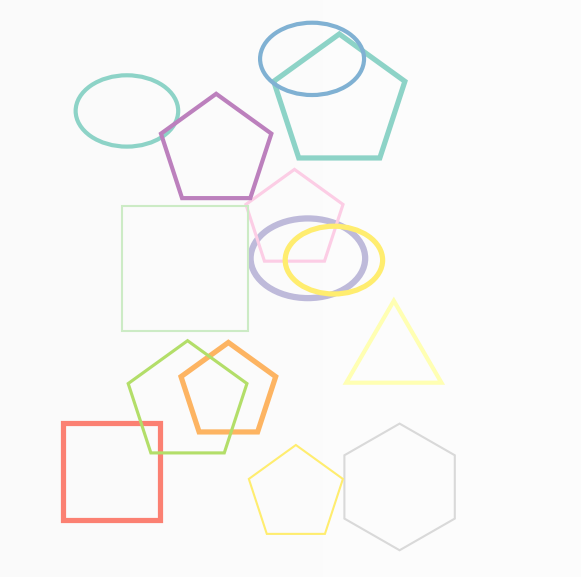[{"shape": "pentagon", "thickness": 2.5, "radius": 0.59, "center": [0.584, 0.822]}, {"shape": "oval", "thickness": 2, "radius": 0.44, "center": [0.218, 0.807]}, {"shape": "triangle", "thickness": 2, "radius": 0.47, "center": [0.678, 0.384]}, {"shape": "oval", "thickness": 3, "radius": 0.49, "center": [0.53, 0.552]}, {"shape": "square", "thickness": 2.5, "radius": 0.42, "center": [0.192, 0.183]}, {"shape": "oval", "thickness": 2, "radius": 0.45, "center": [0.537, 0.897]}, {"shape": "pentagon", "thickness": 2.5, "radius": 0.43, "center": [0.393, 0.32]}, {"shape": "pentagon", "thickness": 1.5, "radius": 0.54, "center": [0.323, 0.302]}, {"shape": "pentagon", "thickness": 1.5, "radius": 0.44, "center": [0.507, 0.618]}, {"shape": "hexagon", "thickness": 1, "radius": 0.55, "center": [0.687, 0.156]}, {"shape": "pentagon", "thickness": 2, "radius": 0.5, "center": [0.372, 0.737]}, {"shape": "square", "thickness": 1, "radius": 0.54, "center": [0.319, 0.535]}, {"shape": "oval", "thickness": 2.5, "radius": 0.42, "center": [0.574, 0.549]}, {"shape": "pentagon", "thickness": 1, "radius": 0.43, "center": [0.509, 0.143]}]